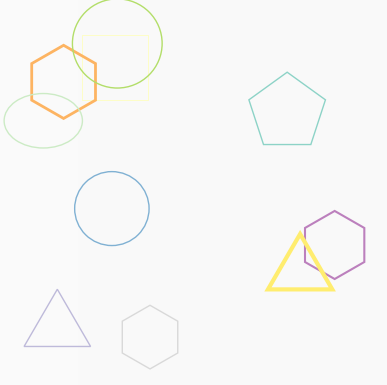[{"shape": "pentagon", "thickness": 1, "radius": 0.52, "center": [0.741, 0.709]}, {"shape": "square", "thickness": 0.5, "radius": 0.42, "center": [0.297, 0.825]}, {"shape": "triangle", "thickness": 1, "radius": 0.5, "center": [0.148, 0.15]}, {"shape": "circle", "thickness": 1, "radius": 0.48, "center": [0.289, 0.458]}, {"shape": "hexagon", "thickness": 2, "radius": 0.48, "center": [0.164, 0.787]}, {"shape": "circle", "thickness": 1, "radius": 0.58, "center": [0.303, 0.887]}, {"shape": "hexagon", "thickness": 1, "radius": 0.41, "center": [0.387, 0.124]}, {"shape": "hexagon", "thickness": 1.5, "radius": 0.44, "center": [0.864, 0.364]}, {"shape": "oval", "thickness": 1, "radius": 0.51, "center": [0.112, 0.686]}, {"shape": "triangle", "thickness": 3, "radius": 0.48, "center": [0.775, 0.296]}]